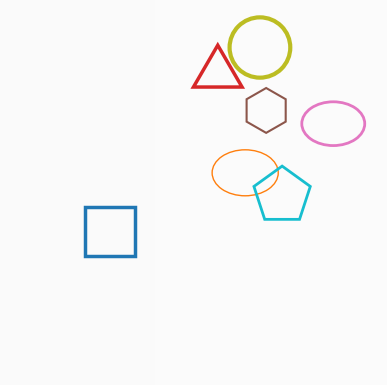[{"shape": "square", "thickness": 2.5, "radius": 0.32, "center": [0.283, 0.398]}, {"shape": "oval", "thickness": 1, "radius": 0.43, "center": [0.633, 0.551]}, {"shape": "triangle", "thickness": 2.5, "radius": 0.36, "center": [0.562, 0.81]}, {"shape": "hexagon", "thickness": 1.5, "radius": 0.29, "center": [0.687, 0.713]}, {"shape": "oval", "thickness": 2, "radius": 0.41, "center": [0.86, 0.679]}, {"shape": "circle", "thickness": 3, "radius": 0.39, "center": [0.671, 0.877]}, {"shape": "pentagon", "thickness": 2, "radius": 0.38, "center": [0.728, 0.492]}]